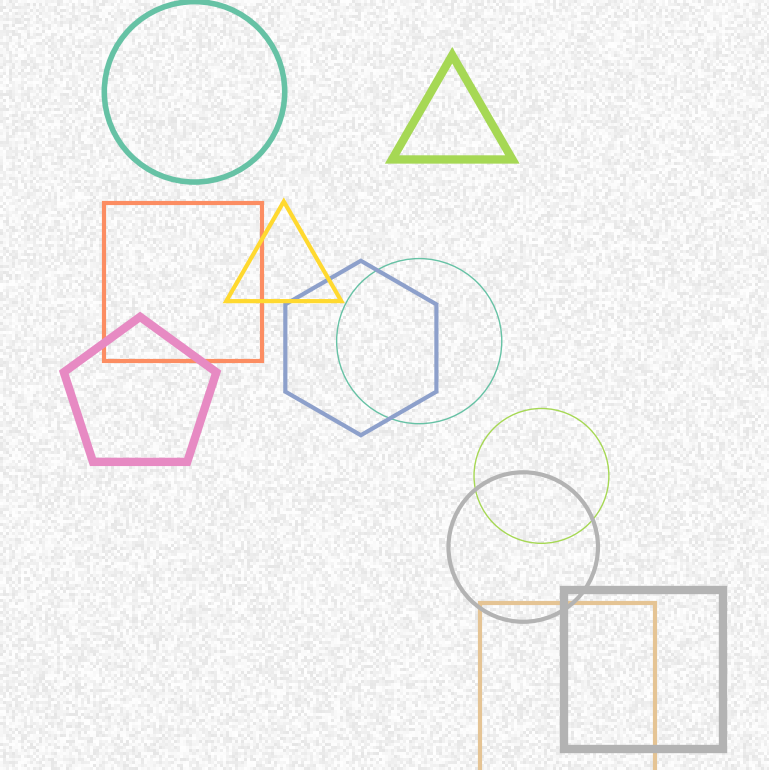[{"shape": "circle", "thickness": 0.5, "radius": 0.54, "center": [0.544, 0.557]}, {"shape": "circle", "thickness": 2, "radius": 0.59, "center": [0.253, 0.881]}, {"shape": "square", "thickness": 1.5, "radius": 0.51, "center": [0.238, 0.634]}, {"shape": "hexagon", "thickness": 1.5, "radius": 0.57, "center": [0.469, 0.548]}, {"shape": "pentagon", "thickness": 3, "radius": 0.52, "center": [0.182, 0.484]}, {"shape": "circle", "thickness": 0.5, "radius": 0.44, "center": [0.703, 0.382]}, {"shape": "triangle", "thickness": 3, "radius": 0.45, "center": [0.587, 0.838]}, {"shape": "triangle", "thickness": 1.5, "radius": 0.43, "center": [0.369, 0.652]}, {"shape": "square", "thickness": 1.5, "radius": 0.57, "center": [0.737, 0.103]}, {"shape": "square", "thickness": 3, "radius": 0.52, "center": [0.836, 0.13]}, {"shape": "circle", "thickness": 1.5, "radius": 0.49, "center": [0.68, 0.29]}]